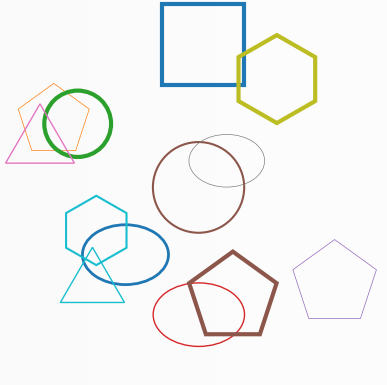[{"shape": "square", "thickness": 3, "radius": 0.52, "center": [0.524, 0.884]}, {"shape": "oval", "thickness": 2, "radius": 0.56, "center": [0.324, 0.338]}, {"shape": "pentagon", "thickness": 0.5, "radius": 0.48, "center": [0.139, 0.687]}, {"shape": "circle", "thickness": 3, "radius": 0.43, "center": [0.2, 0.678]}, {"shape": "oval", "thickness": 1, "radius": 0.59, "center": [0.513, 0.183]}, {"shape": "pentagon", "thickness": 0.5, "radius": 0.57, "center": [0.864, 0.264]}, {"shape": "circle", "thickness": 1.5, "radius": 0.59, "center": [0.512, 0.513]}, {"shape": "pentagon", "thickness": 3, "radius": 0.59, "center": [0.601, 0.228]}, {"shape": "triangle", "thickness": 1, "radius": 0.51, "center": [0.103, 0.628]}, {"shape": "oval", "thickness": 0.5, "radius": 0.49, "center": [0.585, 0.582]}, {"shape": "hexagon", "thickness": 3, "radius": 0.57, "center": [0.714, 0.795]}, {"shape": "triangle", "thickness": 1, "radius": 0.48, "center": [0.238, 0.262]}, {"shape": "hexagon", "thickness": 1.5, "radius": 0.45, "center": [0.248, 0.401]}]